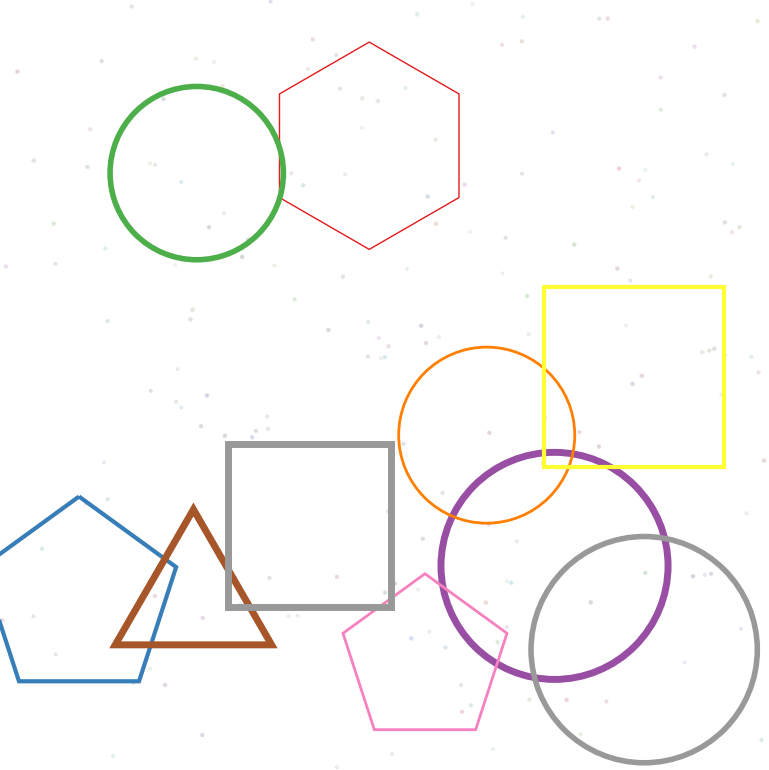[{"shape": "hexagon", "thickness": 0.5, "radius": 0.67, "center": [0.48, 0.811]}, {"shape": "pentagon", "thickness": 1.5, "radius": 0.66, "center": [0.103, 0.223]}, {"shape": "circle", "thickness": 2, "radius": 0.56, "center": [0.255, 0.775]}, {"shape": "circle", "thickness": 2.5, "radius": 0.74, "center": [0.72, 0.265]}, {"shape": "circle", "thickness": 1, "radius": 0.57, "center": [0.632, 0.435]}, {"shape": "square", "thickness": 1.5, "radius": 0.58, "center": [0.823, 0.51]}, {"shape": "triangle", "thickness": 2.5, "radius": 0.59, "center": [0.251, 0.221]}, {"shape": "pentagon", "thickness": 1, "radius": 0.56, "center": [0.552, 0.143]}, {"shape": "circle", "thickness": 2, "radius": 0.73, "center": [0.837, 0.156]}, {"shape": "square", "thickness": 2.5, "radius": 0.53, "center": [0.401, 0.318]}]